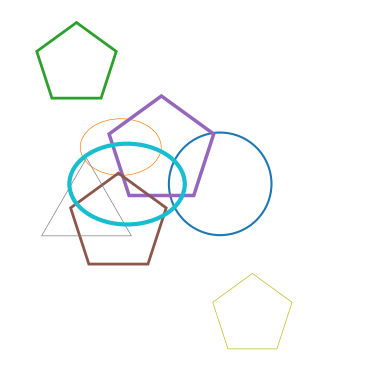[{"shape": "circle", "thickness": 1.5, "radius": 0.67, "center": [0.572, 0.522]}, {"shape": "oval", "thickness": 0.5, "radius": 0.53, "center": [0.314, 0.618]}, {"shape": "pentagon", "thickness": 2, "radius": 0.54, "center": [0.199, 0.833]}, {"shape": "pentagon", "thickness": 2.5, "radius": 0.71, "center": [0.419, 0.608]}, {"shape": "pentagon", "thickness": 2, "radius": 0.65, "center": [0.308, 0.42]}, {"shape": "triangle", "thickness": 0.5, "radius": 0.67, "center": [0.225, 0.455]}, {"shape": "pentagon", "thickness": 0.5, "radius": 0.54, "center": [0.656, 0.181]}, {"shape": "oval", "thickness": 3, "radius": 0.75, "center": [0.33, 0.522]}]